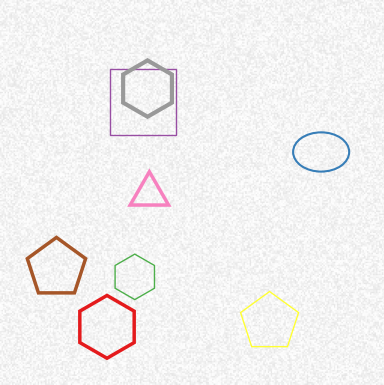[{"shape": "hexagon", "thickness": 2.5, "radius": 0.41, "center": [0.278, 0.151]}, {"shape": "oval", "thickness": 1.5, "radius": 0.36, "center": [0.834, 0.605]}, {"shape": "hexagon", "thickness": 1, "radius": 0.3, "center": [0.35, 0.281]}, {"shape": "square", "thickness": 1, "radius": 0.43, "center": [0.371, 0.735]}, {"shape": "pentagon", "thickness": 1, "radius": 0.4, "center": [0.7, 0.164]}, {"shape": "pentagon", "thickness": 2.5, "radius": 0.4, "center": [0.147, 0.304]}, {"shape": "triangle", "thickness": 2.5, "radius": 0.29, "center": [0.388, 0.496]}, {"shape": "hexagon", "thickness": 3, "radius": 0.37, "center": [0.383, 0.77]}]